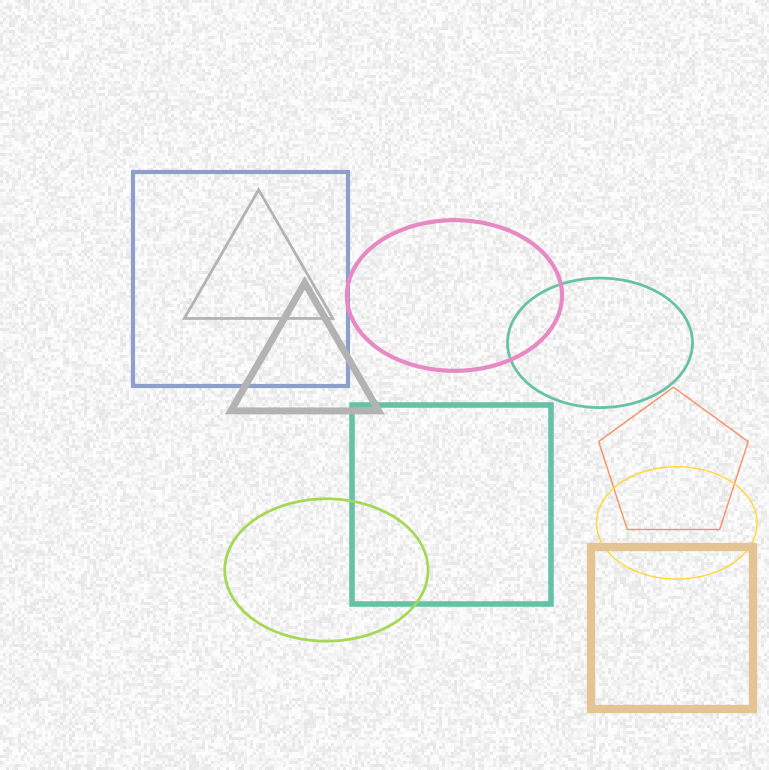[{"shape": "square", "thickness": 2, "radius": 0.65, "center": [0.587, 0.345]}, {"shape": "oval", "thickness": 1, "radius": 0.6, "center": [0.779, 0.555]}, {"shape": "pentagon", "thickness": 0.5, "radius": 0.51, "center": [0.875, 0.395]}, {"shape": "square", "thickness": 1.5, "radius": 0.7, "center": [0.313, 0.638]}, {"shape": "oval", "thickness": 1.5, "radius": 0.7, "center": [0.59, 0.616]}, {"shape": "oval", "thickness": 1, "radius": 0.66, "center": [0.424, 0.26]}, {"shape": "oval", "thickness": 0.5, "radius": 0.52, "center": [0.879, 0.321]}, {"shape": "square", "thickness": 3, "radius": 0.53, "center": [0.873, 0.184]}, {"shape": "triangle", "thickness": 2.5, "radius": 0.55, "center": [0.396, 0.522]}, {"shape": "triangle", "thickness": 1, "radius": 0.56, "center": [0.336, 0.642]}]